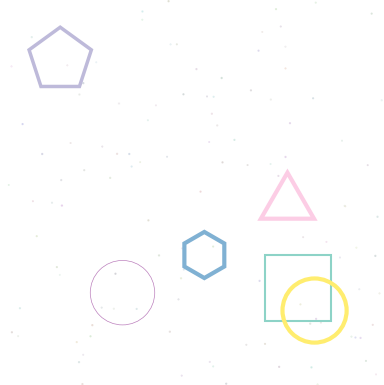[{"shape": "square", "thickness": 1.5, "radius": 0.43, "center": [0.773, 0.253]}, {"shape": "pentagon", "thickness": 2.5, "radius": 0.43, "center": [0.156, 0.844]}, {"shape": "hexagon", "thickness": 3, "radius": 0.3, "center": [0.531, 0.338]}, {"shape": "triangle", "thickness": 3, "radius": 0.4, "center": [0.747, 0.472]}, {"shape": "circle", "thickness": 0.5, "radius": 0.42, "center": [0.318, 0.24]}, {"shape": "circle", "thickness": 3, "radius": 0.42, "center": [0.817, 0.193]}]